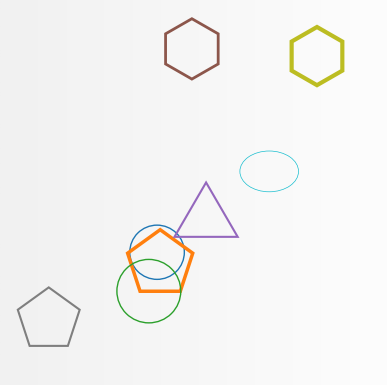[{"shape": "circle", "thickness": 1, "radius": 0.35, "center": [0.405, 0.345]}, {"shape": "pentagon", "thickness": 2.5, "radius": 0.44, "center": [0.413, 0.315]}, {"shape": "circle", "thickness": 1, "radius": 0.41, "center": [0.384, 0.244]}, {"shape": "triangle", "thickness": 1.5, "radius": 0.47, "center": [0.532, 0.432]}, {"shape": "hexagon", "thickness": 2, "radius": 0.39, "center": [0.495, 0.873]}, {"shape": "pentagon", "thickness": 1.5, "radius": 0.42, "center": [0.126, 0.17]}, {"shape": "hexagon", "thickness": 3, "radius": 0.38, "center": [0.818, 0.854]}, {"shape": "oval", "thickness": 0.5, "radius": 0.38, "center": [0.695, 0.555]}]